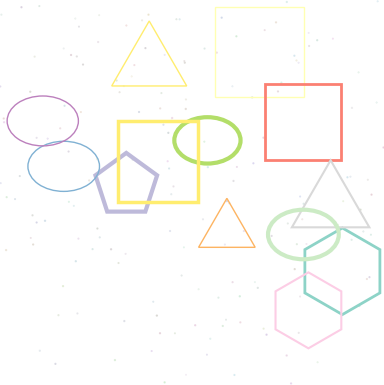[{"shape": "hexagon", "thickness": 2, "radius": 0.56, "center": [0.889, 0.295]}, {"shape": "square", "thickness": 1, "radius": 0.58, "center": [0.675, 0.865]}, {"shape": "pentagon", "thickness": 3, "radius": 0.42, "center": [0.328, 0.519]}, {"shape": "square", "thickness": 2, "radius": 0.49, "center": [0.787, 0.684]}, {"shape": "oval", "thickness": 1, "radius": 0.46, "center": [0.165, 0.568]}, {"shape": "triangle", "thickness": 1, "radius": 0.42, "center": [0.589, 0.4]}, {"shape": "oval", "thickness": 3, "radius": 0.43, "center": [0.539, 0.635]}, {"shape": "hexagon", "thickness": 1.5, "radius": 0.49, "center": [0.801, 0.194]}, {"shape": "triangle", "thickness": 1.5, "radius": 0.58, "center": [0.859, 0.468]}, {"shape": "oval", "thickness": 1, "radius": 0.46, "center": [0.111, 0.686]}, {"shape": "oval", "thickness": 3, "radius": 0.46, "center": [0.788, 0.391]}, {"shape": "square", "thickness": 2.5, "radius": 0.52, "center": [0.41, 0.581]}, {"shape": "triangle", "thickness": 1, "radius": 0.56, "center": [0.388, 0.833]}]